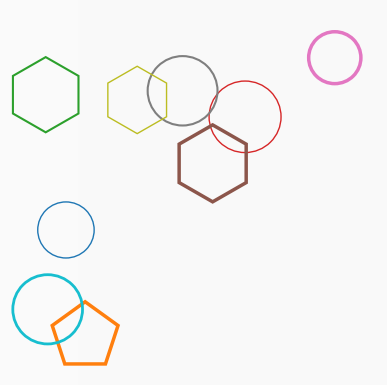[{"shape": "circle", "thickness": 1, "radius": 0.36, "center": [0.17, 0.403]}, {"shape": "pentagon", "thickness": 2.5, "radius": 0.45, "center": [0.22, 0.127]}, {"shape": "hexagon", "thickness": 1.5, "radius": 0.49, "center": [0.118, 0.754]}, {"shape": "circle", "thickness": 1, "radius": 0.46, "center": [0.632, 0.697]}, {"shape": "hexagon", "thickness": 2.5, "radius": 0.5, "center": [0.549, 0.576]}, {"shape": "circle", "thickness": 2.5, "radius": 0.34, "center": [0.864, 0.85]}, {"shape": "circle", "thickness": 1.5, "radius": 0.45, "center": [0.471, 0.764]}, {"shape": "hexagon", "thickness": 1, "radius": 0.44, "center": [0.354, 0.74]}, {"shape": "circle", "thickness": 2, "radius": 0.45, "center": [0.123, 0.197]}]